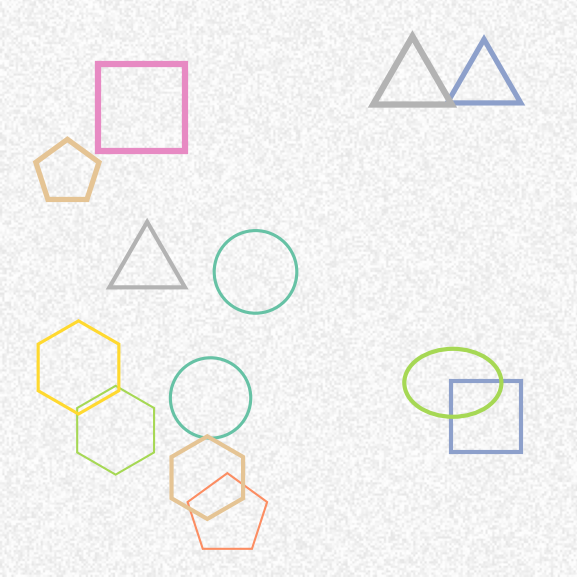[{"shape": "circle", "thickness": 1.5, "radius": 0.35, "center": [0.365, 0.31]}, {"shape": "circle", "thickness": 1.5, "radius": 0.36, "center": [0.442, 0.528]}, {"shape": "pentagon", "thickness": 1, "radius": 0.36, "center": [0.394, 0.107]}, {"shape": "square", "thickness": 2, "radius": 0.31, "center": [0.842, 0.278]}, {"shape": "triangle", "thickness": 2.5, "radius": 0.37, "center": [0.838, 0.858]}, {"shape": "square", "thickness": 3, "radius": 0.38, "center": [0.245, 0.813]}, {"shape": "hexagon", "thickness": 1, "radius": 0.38, "center": [0.2, 0.254]}, {"shape": "oval", "thickness": 2, "radius": 0.42, "center": [0.784, 0.336]}, {"shape": "hexagon", "thickness": 1.5, "radius": 0.4, "center": [0.136, 0.363]}, {"shape": "pentagon", "thickness": 2.5, "radius": 0.29, "center": [0.117, 0.7]}, {"shape": "hexagon", "thickness": 2, "radius": 0.36, "center": [0.359, 0.172]}, {"shape": "triangle", "thickness": 3, "radius": 0.39, "center": [0.714, 0.857]}, {"shape": "triangle", "thickness": 2, "radius": 0.38, "center": [0.255, 0.539]}]